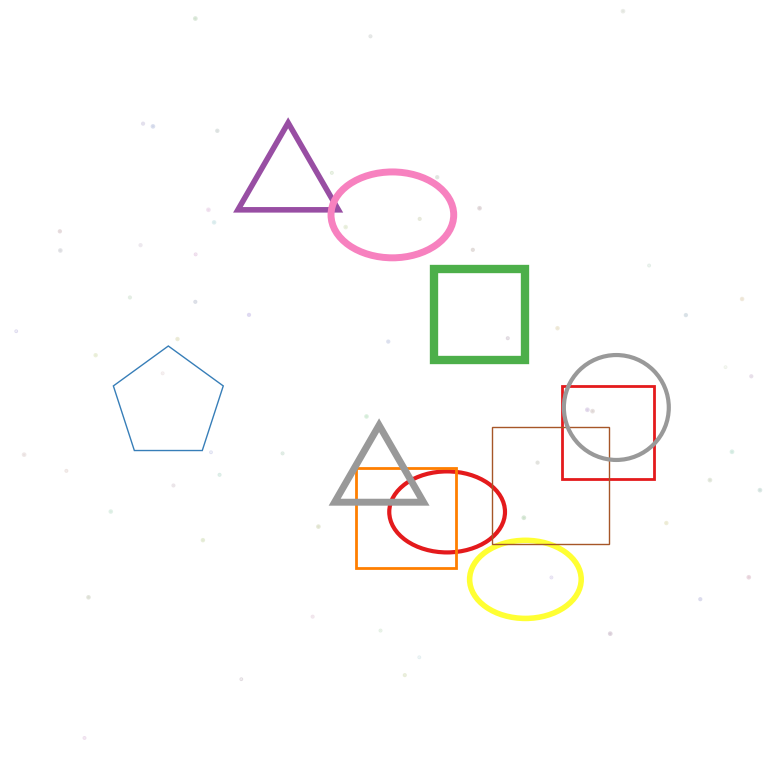[{"shape": "oval", "thickness": 1.5, "radius": 0.38, "center": [0.581, 0.335]}, {"shape": "square", "thickness": 1, "radius": 0.3, "center": [0.79, 0.438]}, {"shape": "pentagon", "thickness": 0.5, "radius": 0.38, "center": [0.219, 0.476]}, {"shape": "square", "thickness": 3, "radius": 0.3, "center": [0.623, 0.592]}, {"shape": "triangle", "thickness": 2, "radius": 0.38, "center": [0.374, 0.765]}, {"shape": "square", "thickness": 1, "radius": 0.32, "center": [0.527, 0.327]}, {"shape": "oval", "thickness": 2, "radius": 0.36, "center": [0.682, 0.248]}, {"shape": "square", "thickness": 0.5, "radius": 0.38, "center": [0.715, 0.369]}, {"shape": "oval", "thickness": 2.5, "radius": 0.4, "center": [0.51, 0.721]}, {"shape": "circle", "thickness": 1.5, "radius": 0.34, "center": [0.8, 0.471]}, {"shape": "triangle", "thickness": 2.5, "radius": 0.33, "center": [0.492, 0.381]}]